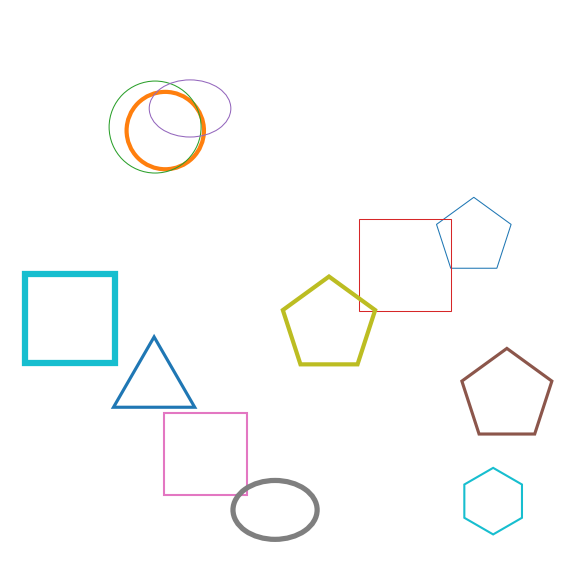[{"shape": "triangle", "thickness": 1.5, "radius": 0.41, "center": [0.267, 0.335]}, {"shape": "pentagon", "thickness": 0.5, "radius": 0.34, "center": [0.82, 0.59]}, {"shape": "circle", "thickness": 2, "radius": 0.33, "center": [0.286, 0.773]}, {"shape": "circle", "thickness": 0.5, "radius": 0.4, "center": [0.269, 0.779]}, {"shape": "square", "thickness": 0.5, "radius": 0.4, "center": [0.702, 0.54]}, {"shape": "oval", "thickness": 0.5, "radius": 0.35, "center": [0.329, 0.811]}, {"shape": "pentagon", "thickness": 1.5, "radius": 0.41, "center": [0.878, 0.314]}, {"shape": "square", "thickness": 1, "radius": 0.36, "center": [0.356, 0.213]}, {"shape": "oval", "thickness": 2.5, "radius": 0.36, "center": [0.476, 0.116]}, {"shape": "pentagon", "thickness": 2, "radius": 0.42, "center": [0.57, 0.436]}, {"shape": "square", "thickness": 3, "radius": 0.39, "center": [0.121, 0.448]}, {"shape": "hexagon", "thickness": 1, "radius": 0.29, "center": [0.854, 0.131]}]